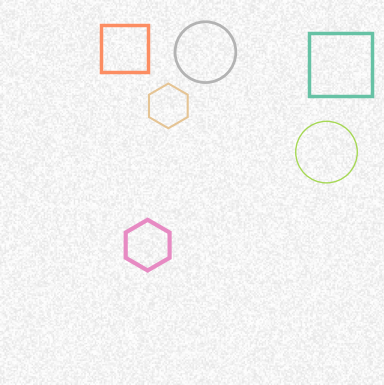[{"shape": "square", "thickness": 2.5, "radius": 0.41, "center": [0.884, 0.834]}, {"shape": "square", "thickness": 2.5, "radius": 0.3, "center": [0.323, 0.874]}, {"shape": "hexagon", "thickness": 3, "radius": 0.33, "center": [0.383, 0.363]}, {"shape": "circle", "thickness": 1, "radius": 0.4, "center": [0.848, 0.605]}, {"shape": "hexagon", "thickness": 1.5, "radius": 0.29, "center": [0.437, 0.725]}, {"shape": "circle", "thickness": 2, "radius": 0.39, "center": [0.534, 0.865]}]